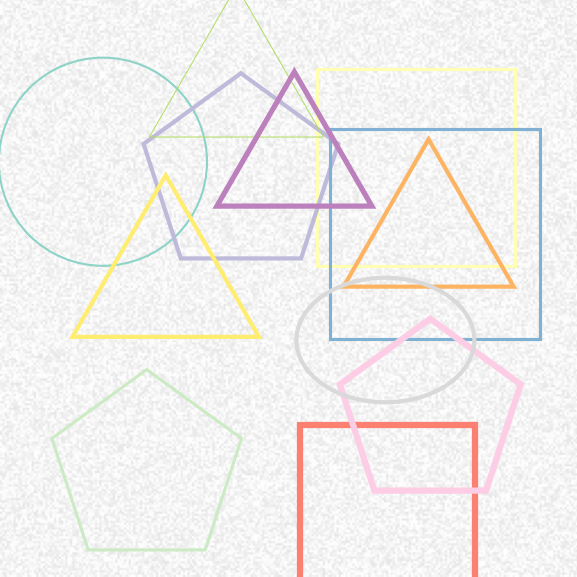[{"shape": "circle", "thickness": 1, "radius": 0.9, "center": [0.178, 0.719]}, {"shape": "square", "thickness": 1.5, "radius": 0.86, "center": [0.72, 0.709]}, {"shape": "pentagon", "thickness": 2, "radius": 0.89, "center": [0.417, 0.695]}, {"shape": "square", "thickness": 3, "radius": 0.76, "center": [0.67, 0.111]}, {"shape": "square", "thickness": 1.5, "radius": 0.91, "center": [0.753, 0.594]}, {"shape": "triangle", "thickness": 2, "radius": 0.85, "center": [0.742, 0.588]}, {"shape": "triangle", "thickness": 0.5, "radius": 0.87, "center": [0.409, 0.849]}, {"shape": "pentagon", "thickness": 3, "radius": 0.82, "center": [0.745, 0.283]}, {"shape": "oval", "thickness": 2, "radius": 0.77, "center": [0.667, 0.41]}, {"shape": "triangle", "thickness": 2.5, "radius": 0.77, "center": [0.51, 0.72]}, {"shape": "pentagon", "thickness": 1.5, "radius": 0.86, "center": [0.254, 0.187]}, {"shape": "triangle", "thickness": 2, "radius": 0.93, "center": [0.287, 0.509]}]